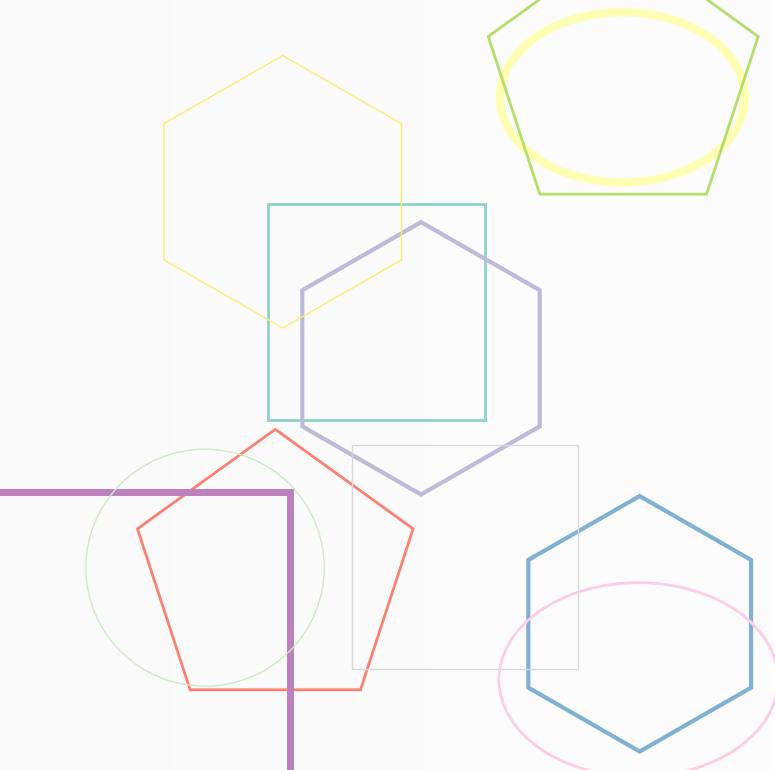[{"shape": "square", "thickness": 1, "radius": 0.7, "center": [0.486, 0.595]}, {"shape": "oval", "thickness": 3, "radius": 0.79, "center": [0.803, 0.874]}, {"shape": "hexagon", "thickness": 1.5, "radius": 0.88, "center": [0.543, 0.535]}, {"shape": "pentagon", "thickness": 1, "radius": 0.93, "center": [0.355, 0.255]}, {"shape": "hexagon", "thickness": 1.5, "radius": 0.83, "center": [0.825, 0.19]}, {"shape": "pentagon", "thickness": 1, "radius": 0.92, "center": [0.804, 0.896]}, {"shape": "oval", "thickness": 1, "radius": 0.9, "center": [0.824, 0.117]}, {"shape": "square", "thickness": 0.5, "radius": 0.73, "center": [0.6, 0.277]}, {"shape": "square", "thickness": 2.5, "radius": 0.96, "center": [0.183, 0.17]}, {"shape": "circle", "thickness": 0.5, "radius": 0.77, "center": [0.265, 0.263]}, {"shape": "hexagon", "thickness": 0.5, "radius": 0.88, "center": [0.365, 0.751]}]